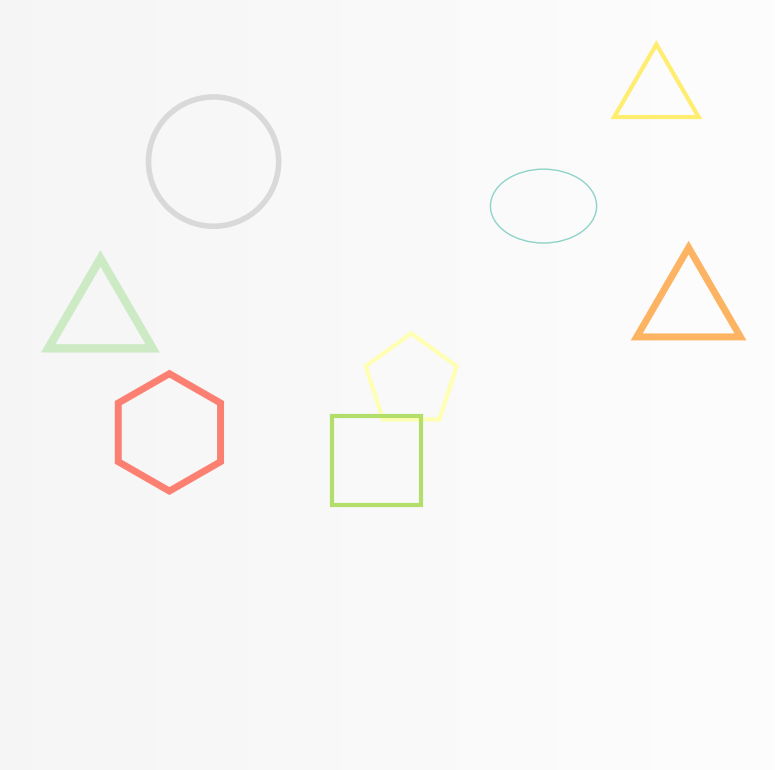[{"shape": "oval", "thickness": 0.5, "radius": 0.34, "center": [0.701, 0.732]}, {"shape": "pentagon", "thickness": 1.5, "radius": 0.31, "center": [0.531, 0.505]}, {"shape": "hexagon", "thickness": 2.5, "radius": 0.38, "center": [0.219, 0.438]}, {"shape": "triangle", "thickness": 2.5, "radius": 0.39, "center": [0.889, 0.601]}, {"shape": "square", "thickness": 1.5, "radius": 0.29, "center": [0.486, 0.402]}, {"shape": "circle", "thickness": 2, "radius": 0.42, "center": [0.276, 0.79]}, {"shape": "triangle", "thickness": 3, "radius": 0.39, "center": [0.13, 0.587]}, {"shape": "triangle", "thickness": 1.5, "radius": 0.31, "center": [0.847, 0.879]}]